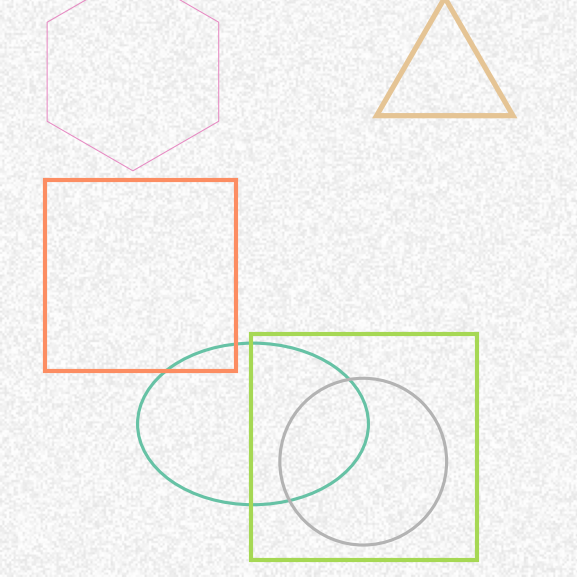[{"shape": "oval", "thickness": 1.5, "radius": 1.0, "center": [0.438, 0.265]}, {"shape": "square", "thickness": 2, "radius": 0.83, "center": [0.243, 0.522]}, {"shape": "hexagon", "thickness": 0.5, "radius": 0.86, "center": [0.23, 0.875]}, {"shape": "square", "thickness": 2, "radius": 0.98, "center": [0.631, 0.225]}, {"shape": "triangle", "thickness": 2.5, "radius": 0.68, "center": [0.77, 0.867]}, {"shape": "circle", "thickness": 1.5, "radius": 0.72, "center": [0.629, 0.2]}]